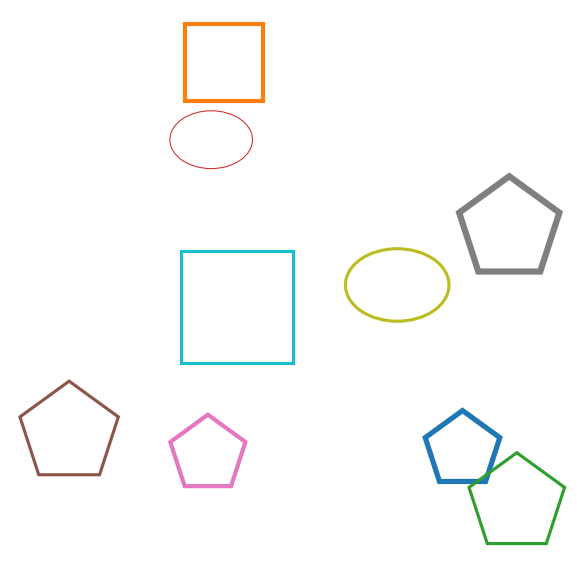[{"shape": "pentagon", "thickness": 2.5, "radius": 0.34, "center": [0.801, 0.22]}, {"shape": "square", "thickness": 2, "radius": 0.34, "center": [0.388, 0.891]}, {"shape": "pentagon", "thickness": 1.5, "radius": 0.43, "center": [0.895, 0.128]}, {"shape": "oval", "thickness": 0.5, "radius": 0.36, "center": [0.366, 0.757]}, {"shape": "pentagon", "thickness": 1.5, "radius": 0.45, "center": [0.12, 0.25]}, {"shape": "pentagon", "thickness": 2, "radius": 0.34, "center": [0.36, 0.213]}, {"shape": "pentagon", "thickness": 3, "radius": 0.46, "center": [0.882, 0.603]}, {"shape": "oval", "thickness": 1.5, "radius": 0.45, "center": [0.688, 0.506]}, {"shape": "square", "thickness": 1.5, "radius": 0.48, "center": [0.41, 0.468]}]